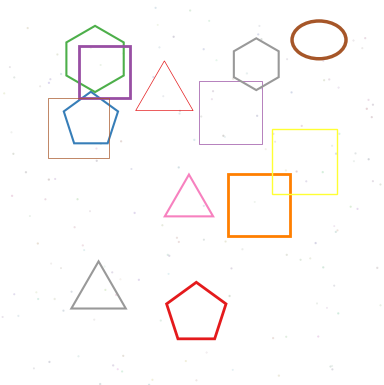[{"shape": "triangle", "thickness": 0.5, "radius": 0.43, "center": [0.427, 0.756]}, {"shape": "pentagon", "thickness": 2, "radius": 0.41, "center": [0.51, 0.186]}, {"shape": "pentagon", "thickness": 1.5, "radius": 0.37, "center": [0.236, 0.688]}, {"shape": "hexagon", "thickness": 1.5, "radius": 0.43, "center": [0.247, 0.847]}, {"shape": "square", "thickness": 0.5, "radius": 0.41, "center": [0.599, 0.708]}, {"shape": "square", "thickness": 2, "radius": 0.34, "center": [0.271, 0.813]}, {"shape": "square", "thickness": 2, "radius": 0.4, "center": [0.673, 0.468]}, {"shape": "square", "thickness": 1, "radius": 0.42, "center": [0.79, 0.58]}, {"shape": "square", "thickness": 0.5, "radius": 0.39, "center": [0.204, 0.667]}, {"shape": "oval", "thickness": 2.5, "radius": 0.35, "center": [0.829, 0.896]}, {"shape": "triangle", "thickness": 1.5, "radius": 0.36, "center": [0.491, 0.474]}, {"shape": "triangle", "thickness": 1.5, "radius": 0.41, "center": [0.256, 0.239]}, {"shape": "hexagon", "thickness": 1.5, "radius": 0.34, "center": [0.666, 0.833]}]